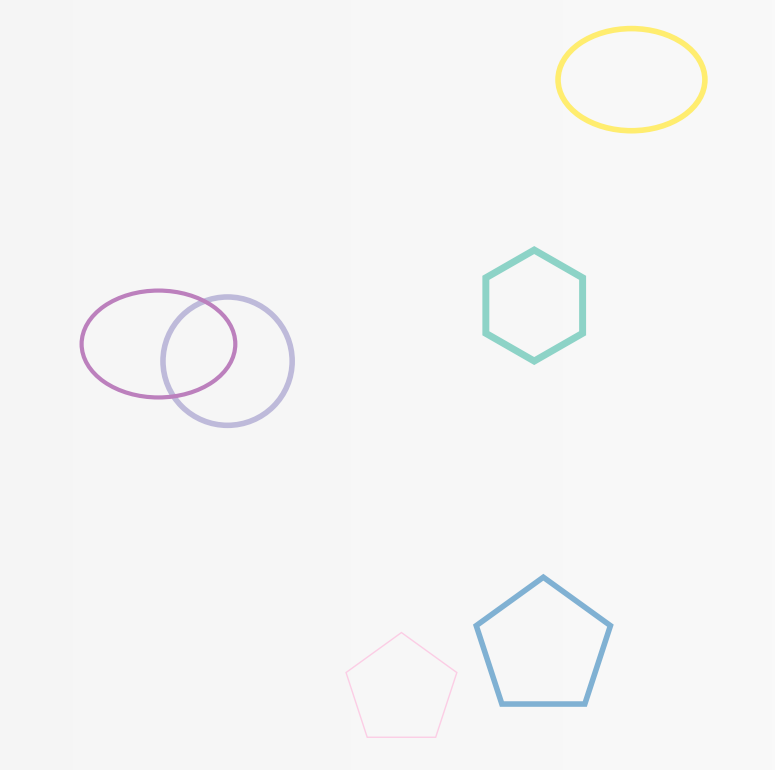[{"shape": "hexagon", "thickness": 2.5, "radius": 0.36, "center": [0.689, 0.603]}, {"shape": "circle", "thickness": 2, "radius": 0.42, "center": [0.294, 0.531]}, {"shape": "pentagon", "thickness": 2, "radius": 0.46, "center": [0.701, 0.159]}, {"shape": "pentagon", "thickness": 0.5, "radius": 0.38, "center": [0.518, 0.103]}, {"shape": "oval", "thickness": 1.5, "radius": 0.5, "center": [0.204, 0.553]}, {"shape": "oval", "thickness": 2, "radius": 0.47, "center": [0.815, 0.897]}]